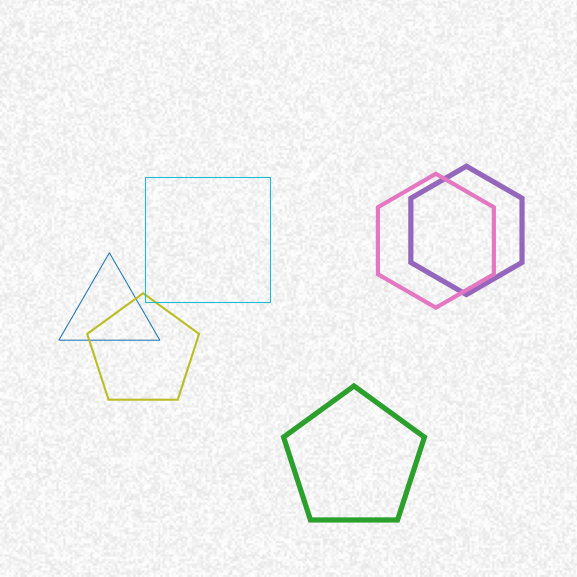[{"shape": "triangle", "thickness": 0.5, "radius": 0.5, "center": [0.189, 0.461]}, {"shape": "pentagon", "thickness": 2.5, "radius": 0.64, "center": [0.613, 0.203]}, {"shape": "hexagon", "thickness": 2.5, "radius": 0.56, "center": [0.808, 0.6]}, {"shape": "hexagon", "thickness": 2, "radius": 0.58, "center": [0.755, 0.582]}, {"shape": "pentagon", "thickness": 1, "radius": 0.51, "center": [0.248, 0.389]}, {"shape": "square", "thickness": 0.5, "radius": 0.54, "center": [0.359, 0.584]}]